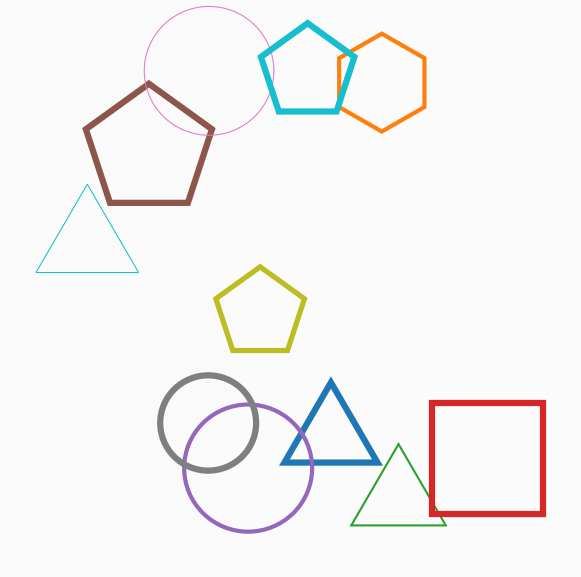[{"shape": "triangle", "thickness": 3, "radius": 0.46, "center": [0.569, 0.244]}, {"shape": "hexagon", "thickness": 2, "radius": 0.42, "center": [0.657, 0.856]}, {"shape": "triangle", "thickness": 1, "radius": 0.47, "center": [0.686, 0.136]}, {"shape": "square", "thickness": 3, "radius": 0.48, "center": [0.839, 0.205]}, {"shape": "circle", "thickness": 2, "radius": 0.55, "center": [0.427, 0.189]}, {"shape": "pentagon", "thickness": 3, "radius": 0.57, "center": [0.256, 0.74]}, {"shape": "circle", "thickness": 0.5, "radius": 0.56, "center": [0.36, 0.876]}, {"shape": "circle", "thickness": 3, "radius": 0.41, "center": [0.358, 0.267]}, {"shape": "pentagon", "thickness": 2.5, "radius": 0.4, "center": [0.448, 0.457]}, {"shape": "pentagon", "thickness": 3, "radius": 0.42, "center": [0.529, 0.874]}, {"shape": "triangle", "thickness": 0.5, "radius": 0.51, "center": [0.15, 0.578]}]